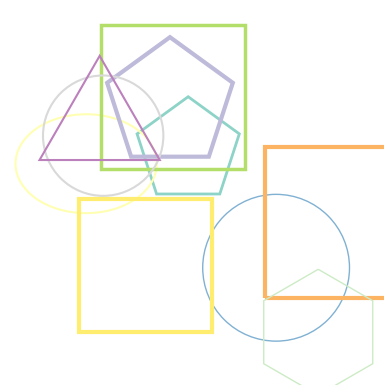[{"shape": "pentagon", "thickness": 2, "radius": 0.7, "center": [0.489, 0.609]}, {"shape": "oval", "thickness": 1.5, "radius": 0.92, "center": [0.224, 0.575]}, {"shape": "pentagon", "thickness": 3, "radius": 0.86, "center": [0.441, 0.732]}, {"shape": "circle", "thickness": 1, "radius": 0.95, "center": [0.717, 0.305]}, {"shape": "square", "thickness": 3, "radius": 0.98, "center": [0.884, 0.423]}, {"shape": "square", "thickness": 2.5, "radius": 0.93, "center": [0.449, 0.747]}, {"shape": "circle", "thickness": 1.5, "radius": 0.78, "center": [0.268, 0.648]}, {"shape": "triangle", "thickness": 1.5, "radius": 0.9, "center": [0.259, 0.675]}, {"shape": "hexagon", "thickness": 1, "radius": 0.82, "center": [0.827, 0.137]}, {"shape": "square", "thickness": 3, "radius": 0.86, "center": [0.377, 0.311]}]